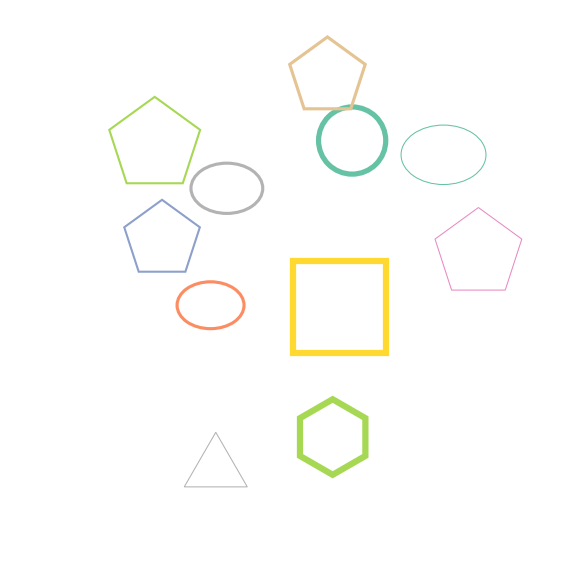[{"shape": "circle", "thickness": 2.5, "radius": 0.29, "center": [0.61, 0.756]}, {"shape": "oval", "thickness": 0.5, "radius": 0.37, "center": [0.768, 0.731]}, {"shape": "oval", "thickness": 1.5, "radius": 0.29, "center": [0.365, 0.471]}, {"shape": "pentagon", "thickness": 1, "radius": 0.34, "center": [0.281, 0.584]}, {"shape": "pentagon", "thickness": 0.5, "radius": 0.4, "center": [0.828, 0.561]}, {"shape": "hexagon", "thickness": 3, "radius": 0.33, "center": [0.576, 0.242]}, {"shape": "pentagon", "thickness": 1, "radius": 0.41, "center": [0.268, 0.749]}, {"shape": "square", "thickness": 3, "radius": 0.4, "center": [0.588, 0.468]}, {"shape": "pentagon", "thickness": 1.5, "radius": 0.34, "center": [0.567, 0.866]}, {"shape": "triangle", "thickness": 0.5, "radius": 0.32, "center": [0.374, 0.188]}, {"shape": "oval", "thickness": 1.5, "radius": 0.31, "center": [0.393, 0.673]}]